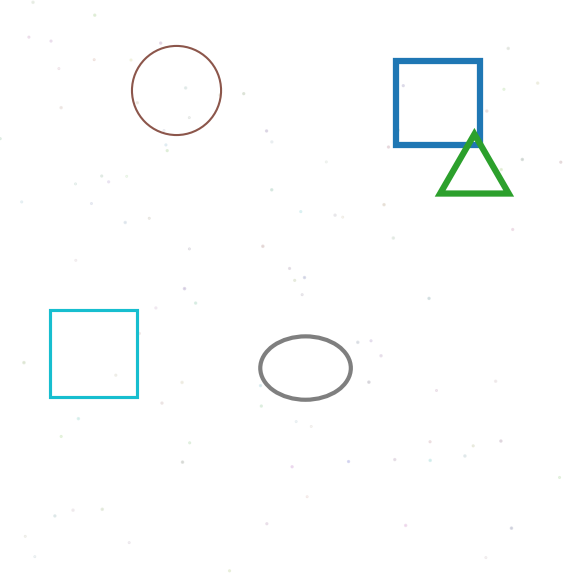[{"shape": "square", "thickness": 3, "radius": 0.37, "center": [0.759, 0.821]}, {"shape": "triangle", "thickness": 3, "radius": 0.34, "center": [0.822, 0.698]}, {"shape": "circle", "thickness": 1, "radius": 0.39, "center": [0.306, 0.842]}, {"shape": "oval", "thickness": 2, "radius": 0.39, "center": [0.529, 0.362]}, {"shape": "square", "thickness": 1.5, "radius": 0.38, "center": [0.162, 0.387]}]